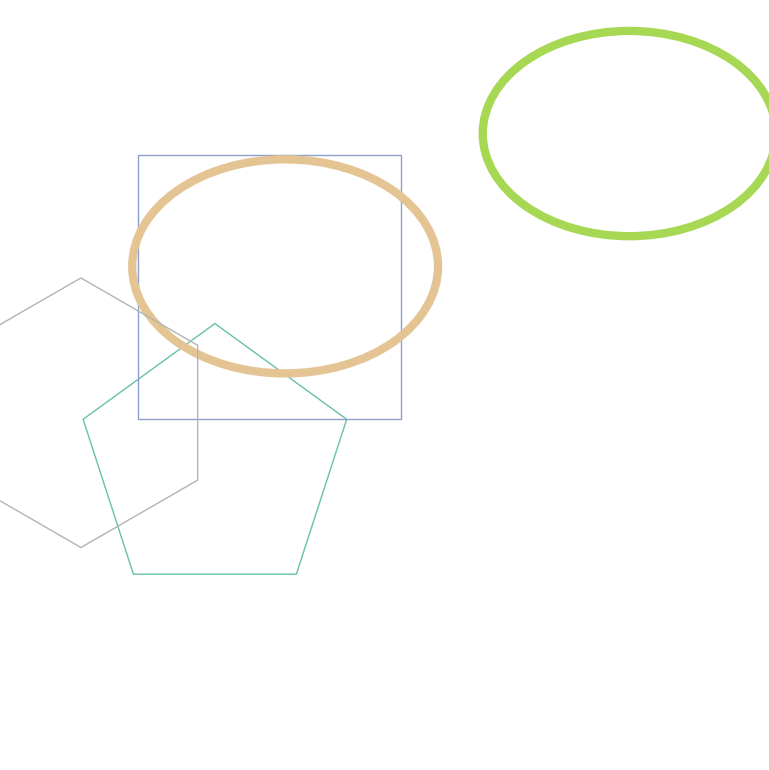[{"shape": "pentagon", "thickness": 0.5, "radius": 0.9, "center": [0.279, 0.4]}, {"shape": "square", "thickness": 0.5, "radius": 0.86, "center": [0.35, 0.628]}, {"shape": "oval", "thickness": 3, "radius": 0.95, "center": [0.817, 0.827]}, {"shape": "oval", "thickness": 3, "radius": 0.99, "center": [0.37, 0.654]}, {"shape": "hexagon", "thickness": 0.5, "radius": 0.88, "center": [0.105, 0.464]}]